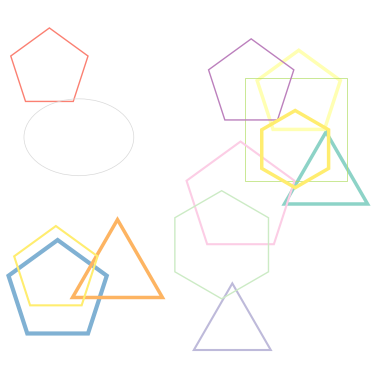[{"shape": "triangle", "thickness": 2.5, "radius": 0.62, "center": [0.847, 0.532]}, {"shape": "pentagon", "thickness": 2.5, "radius": 0.57, "center": [0.776, 0.756]}, {"shape": "triangle", "thickness": 1.5, "radius": 0.58, "center": [0.603, 0.149]}, {"shape": "pentagon", "thickness": 1, "radius": 0.53, "center": [0.128, 0.822]}, {"shape": "pentagon", "thickness": 3, "radius": 0.67, "center": [0.15, 0.242]}, {"shape": "triangle", "thickness": 2.5, "radius": 0.67, "center": [0.305, 0.295]}, {"shape": "square", "thickness": 0.5, "radius": 0.66, "center": [0.769, 0.664]}, {"shape": "pentagon", "thickness": 1.5, "radius": 0.74, "center": [0.625, 0.485]}, {"shape": "oval", "thickness": 0.5, "radius": 0.71, "center": [0.205, 0.643]}, {"shape": "pentagon", "thickness": 1, "radius": 0.58, "center": [0.652, 0.783]}, {"shape": "hexagon", "thickness": 1, "radius": 0.7, "center": [0.576, 0.364]}, {"shape": "pentagon", "thickness": 1.5, "radius": 0.57, "center": [0.145, 0.299]}, {"shape": "hexagon", "thickness": 2.5, "radius": 0.5, "center": [0.767, 0.613]}]